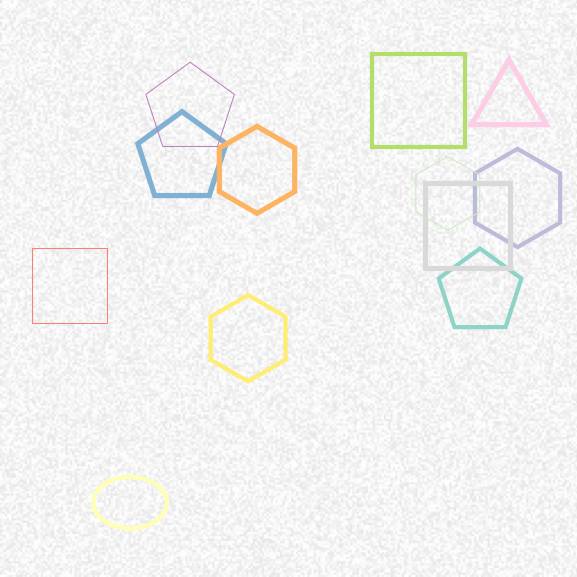[{"shape": "pentagon", "thickness": 2, "radius": 0.38, "center": [0.831, 0.494]}, {"shape": "oval", "thickness": 2, "radius": 0.32, "center": [0.225, 0.129]}, {"shape": "hexagon", "thickness": 2, "radius": 0.43, "center": [0.896, 0.656]}, {"shape": "square", "thickness": 0.5, "radius": 0.33, "center": [0.121, 0.505]}, {"shape": "pentagon", "thickness": 2.5, "radius": 0.4, "center": [0.315, 0.726]}, {"shape": "hexagon", "thickness": 2.5, "radius": 0.38, "center": [0.445, 0.705]}, {"shape": "square", "thickness": 2, "radius": 0.4, "center": [0.725, 0.826]}, {"shape": "triangle", "thickness": 2.5, "radius": 0.37, "center": [0.882, 0.821]}, {"shape": "square", "thickness": 2.5, "radius": 0.37, "center": [0.809, 0.608]}, {"shape": "pentagon", "thickness": 0.5, "radius": 0.4, "center": [0.329, 0.811]}, {"shape": "hexagon", "thickness": 0.5, "radius": 0.32, "center": [0.775, 0.664]}, {"shape": "hexagon", "thickness": 2, "radius": 0.37, "center": [0.43, 0.414]}]